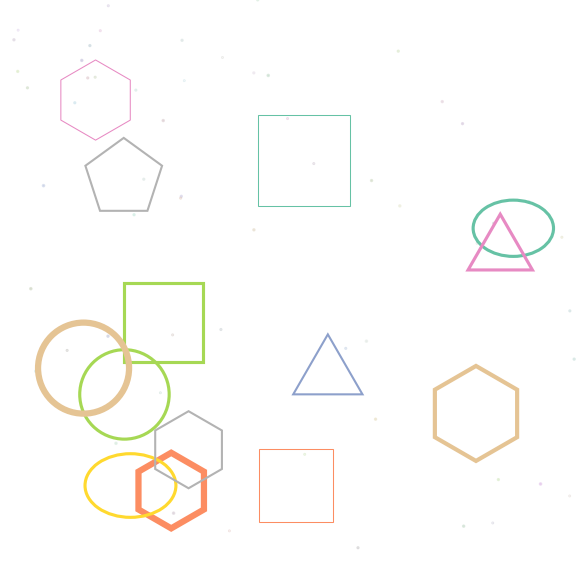[{"shape": "oval", "thickness": 1.5, "radius": 0.35, "center": [0.889, 0.604]}, {"shape": "square", "thickness": 0.5, "radius": 0.4, "center": [0.526, 0.721]}, {"shape": "hexagon", "thickness": 3, "radius": 0.33, "center": [0.296, 0.15]}, {"shape": "square", "thickness": 0.5, "radius": 0.32, "center": [0.512, 0.158]}, {"shape": "triangle", "thickness": 1, "radius": 0.35, "center": [0.568, 0.351]}, {"shape": "hexagon", "thickness": 0.5, "radius": 0.35, "center": [0.165, 0.826]}, {"shape": "triangle", "thickness": 1.5, "radius": 0.32, "center": [0.866, 0.564]}, {"shape": "square", "thickness": 1.5, "radius": 0.34, "center": [0.283, 0.441]}, {"shape": "circle", "thickness": 1.5, "radius": 0.39, "center": [0.216, 0.316]}, {"shape": "oval", "thickness": 1.5, "radius": 0.39, "center": [0.226, 0.158]}, {"shape": "hexagon", "thickness": 2, "radius": 0.41, "center": [0.824, 0.283]}, {"shape": "circle", "thickness": 3, "radius": 0.39, "center": [0.145, 0.362]}, {"shape": "pentagon", "thickness": 1, "radius": 0.35, "center": [0.214, 0.691]}, {"shape": "hexagon", "thickness": 1, "radius": 0.33, "center": [0.327, 0.22]}]